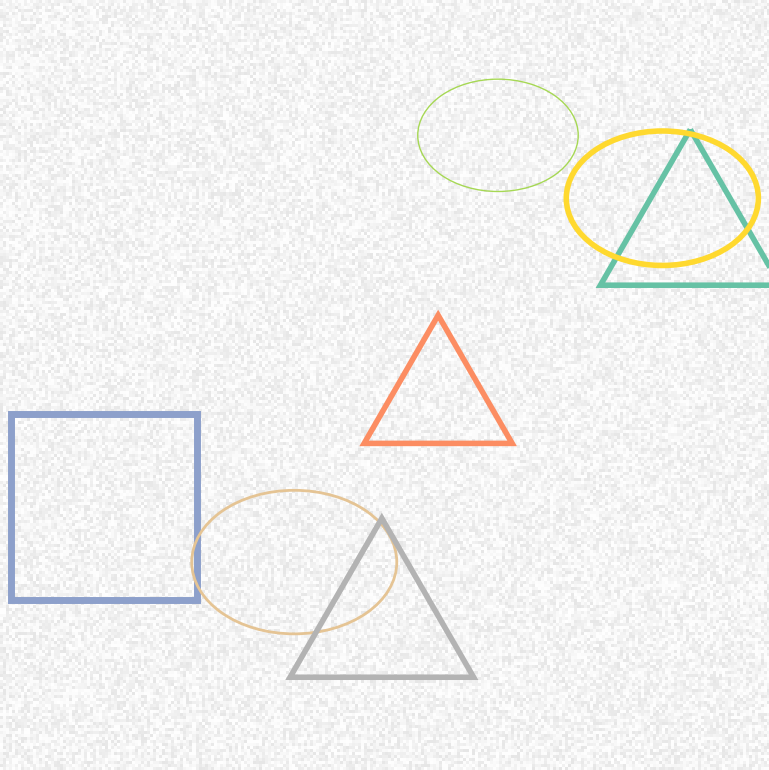[{"shape": "triangle", "thickness": 2, "radius": 0.67, "center": [0.897, 0.697]}, {"shape": "triangle", "thickness": 2, "radius": 0.55, "center": [0.569, 0.48]}, {"shape": "square", "thickness": 2.5, "radius": 0.6, "center": [0.135, 0.341]}, {"shape": "oval", "thickness": 0.5, "radius": 0.52, "center": [0.647, 0.824]}, {"shape": "oval", "thickness": 2, "radius": 0.62, "center": [0.86, 0.743]}, {"shape": "oval", "thickness": 1, "radius": 0.67, "center": [0.382, 0.27]}, {"shape": "triangle", "thickness": 2, "radius": 0.69, "center": [0.496, 0.189]}]